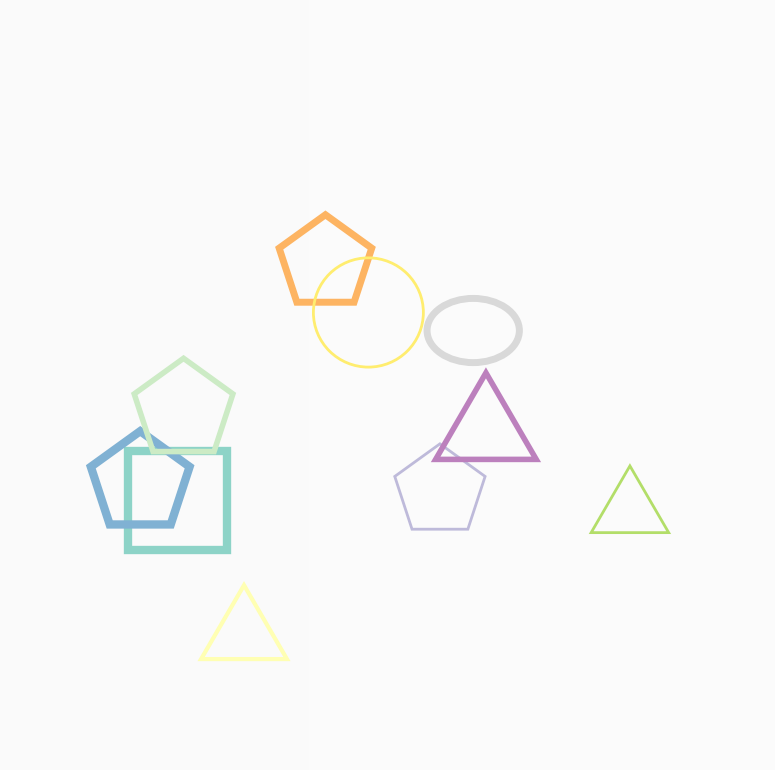[{"shape": "square", "thickness": 3, "radius": 0.32, "center": [0.229, 0.35]}, {"shape": "triangle", "thickness": 1.5, "radius": 0.32, "center": [0.315, 0.176]}, {"shape": "pentagon", "thickness": 1, "radius": 0.31, "center": [0.568, 0.362]}, {"shape": "pentagon", "thickness": 3, "radius": 0.33, "center": [0.181, 0.373]}, {"shape": "pentagon", "thickness": 2.5, "radius": 0.31, "center": [0.42, 0.658]}, {"shape": "triangle", "thickness": 1, "radius": 0.29, "center": [0.813, 0.337]}, {"shape": "oval", "thickness": 2.5, "radius": 0.3, "center": [0.611, 0.571]}, {"shape": "triangle", "thickness": 2, "radius": 0.37, "center": [0.627, 0.441]}, {"shape": "pentagon", "thickness": 2, "radius": 0.33, "center": [0.237, 0.468]}, {"shape": "circle", "thickness": 1, "radius": 0.35, "center": [0.475, 0.594]}]